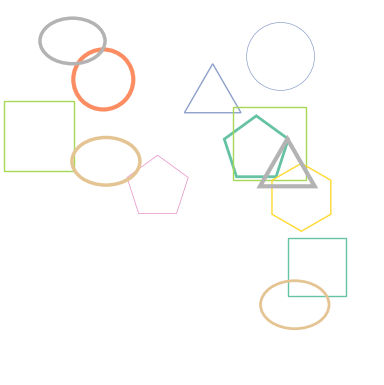[{"shape": "square", "thickness": 1, "radius": 0.38, "center": [0.824, 0.306]}, {"shape": "pentagon", "thickness": 2, "radius": 0.44, "center": [0.666, 0.612]}, {"shape": "circle", "thickness": 3, "radius": 0.39, "center": [0.268, 0.794]}, {"shape": "circle", "thickness": 0.5, "radius": 0.44, "center": [0.729, 0.853]}, {"shape": "triangle", "thickness": 1, "radius": 0.42, "center": [0.552, 0.75]}, {"shape": "pentagon", "thickness": 0.5, "radius": 0.42, "center": [0.409, 0.513]}, {"shape": "square", "thickness": 1, "radius": 0.47, "center": [0.701, 0.627]}, {"shape": "square", "thickness": 1, "radius": 0.45, "center": [0.101, 0.646]}, {"shape": "hexagon", "thickness": 1, "radius": 0.44, "center": [0.783, 0.488]}, {"shape": "oval", "thickness": 2, "radius": 0.44, "center": [0.766, 0.209]}, {"shape": "oval", "thickness": 2.5, "radius": 0.44, "center": [0.275, 0.581]}, {"shape": "oval", "thickness": 2.5, "radius": 0.42, "center": [0.188, 0.894]}, {"shape": "triangle", "thickness": 3, "radius": 0.41, "center": [0.746, 0.557]}]